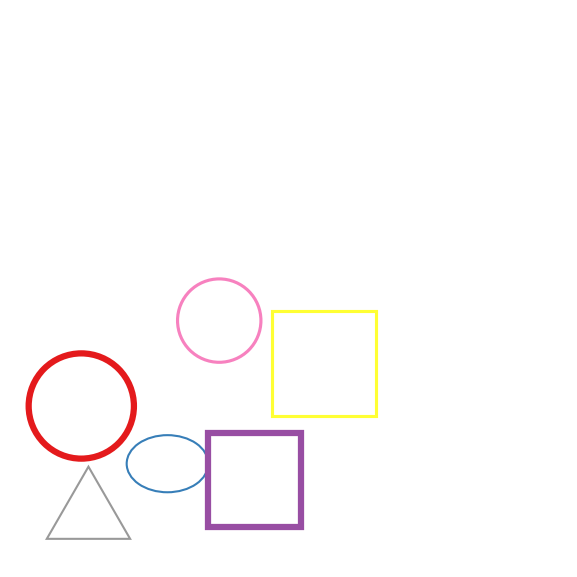[{"shape": "circle", "thickness": 3, "radius": 0.46, "center": [0.141, 0.296]}, {"shape": "oval", "thickness": 1, "radius": 0.35, "center": [0.29, 0.196]}, {"shape": "square", "thickness": 3, "radius": 0.4, "center": [0.441, 0.168]}, {"shape": "square", "thickness": 1.5, "radius": 0.45, "center": [0.561, 0.37]}, {"shape": "circle", "thickness": 1.5, "radius": 0.36, "center": [0.38, 0.444]}, {"shape": "triangle", "thickness": 1, "radius": 0.42, "center": [0.153, 0.108]}]